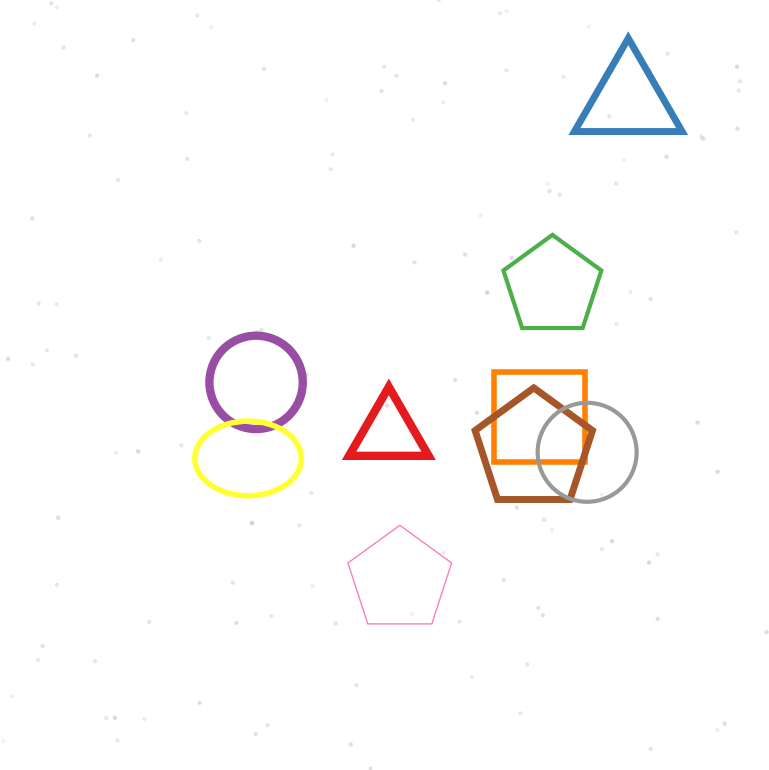[{"shape": "triangle", "thickness": 3, "radius": 0.3, "center": [0.505, 0.438]}, {"shape": "triangle", "thickness": 2.5, "radius": 0.4, "center": [0.816, 0.87]}, {"shape": "pentagon", "thickness": 1.5, "radius": 0.33, "center": [0.717, 0.628]}, {"shape": "circle", "thickness": 3, "radius": 0.3, "center": [0.333, 0.503]}, {"shape": "square", "thickness": 2, "radius": 0.29, "center": [0.7, 0.458]}, {"shape": "oval", "thickness": 2, "radius": 0.35, "center": [0.322, 0.405]}, {"shape": "pentagon", "thickness": 2.5, "radius": 0.4, "center": [0.693, 0.416]}, {"shape": "pentagon", "thickness": 0.5, "radius": 0.35, "center": [0.519, 0.247]}, {"shape": "circle", "thickness": 1.5, "radius": 0.32, "center": [0.763, 0.413]}]